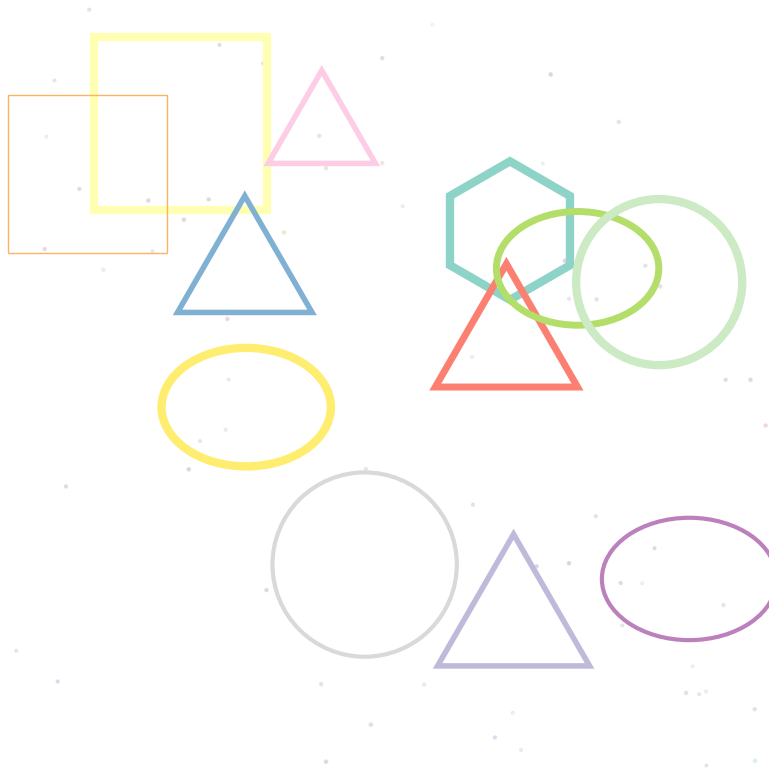[{"shape": "hexagon", "thickness": 3, "radius": 0.45, "center": [0.662, 0.701]}, {"shape": "square", "thickness": 3, "radius": 0.56, "center": [0.235, 0.839]}, {"shape": "triangle", "thickness": 2, "radius": 0.57, "center": [0.667, 0.192]}, {"shape": "triangle", "thickness": 2.5, "radius": 0.53, "center": [0.658, 0.551]}, {"shape": "triangle", "thickness": 2, "radius": 0.5, "center": [0.318, 0.645]}, {"shape": "square", "thickness": 0.5, "radius": 0.51, "center": [0.113, 0.774]}, {"shape": "oval", "thickness": 2.5, "radius": 0.53, "center": [0.75, 0.651]}, {"shape": "triangle", "thickness": 2, "radius": 0.4, "center": [0.418, 0.828]}, {"shape": "circle", "thickness": 1.5, "radius": 0.6, "center": [0.474, 0.267]}, {"shape": "oval", "thickness": 1.5, "radius": 0.57, "center": [0.895, 0.248]}, {"shape": "circle", "thickness": 3, "radius": 0.54, "center": [0.856, 0.634]}, {"shape": "oval", "thickness": 3, "radius": 0.55, "center": [0.32, 0.471]}]